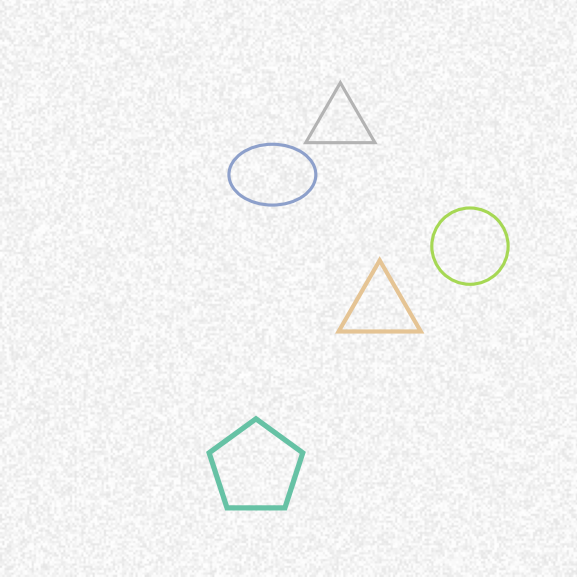[{"shape": "pentagon", "thickness": 2.5, "radius": 0.43, "center": [0.443, 0.189]}, {"shape": "oval", "thickness": 1.5, "radius": 0.38, "center": [0.472, 0.697]}, {"shape": "circle", "thickness": 1.5, "radius": 0.33, "center": [0.814, 0.573]}, {"shape": "triangle", "thickness": 2, "radius": 0.41, "center": [0.658, 0.466]}, {"shape": "triangle", "thickness": 1.5, "radius": 0.35, "center": [0.589, 0.787]}]